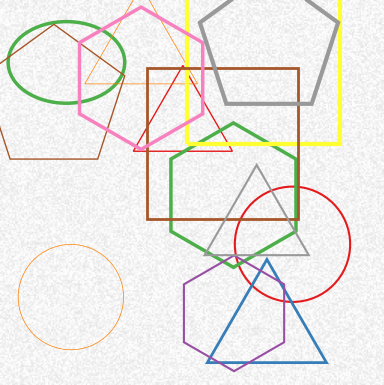[{"shape": "triangle", "thickness": 1, "radius": 0.74, "center": [0.475, 0.681]}, {"shape": "circle", "thickness": 1.5, "radius": 0.75, "center": [0.76, 0.366]}, {"shape": "triangle", "thickness": 2, "radius": 0.89, "center": [0.693, 0.147]}, {"shape": "oval", "thickness": 2.5, "radius": 0.76, "center": [0.173, 0.838]}, {"shape": "hexagon", "thickness": 2.5, "radius": 0.94, "center": [0.606, 0.493]}, {"shape": "hexagon", "thickness": 1.5, "radius": 0.75, "center": [0.608, 0.186]}, {"shape": "triangle", "thickness": 0.5, "radius": 0.85, "center": [0.367, 0.867]}, {"shape": "circle", "thickness": 0.5, "radius": 0.68, "center": [0.184, 0.228]}, {"shape": "square", "thickness": 3, "radius": 1.0, "center": [0.685, 0.825]}, {"shape": "pentagon", "thickness": 1, "radius": 0.97, "center": [0.14, 0.743]}, {"shape": "square", "thickness": 2, "radius": 0.98, "center": [0.578, 0.628]}, {"shape": "hexagon", "thickness": 2.5, "radius": 0.92, "center": [0.366, 0.797]}, {"shape": "triangle", "thickness": 1.5, "radius": 0.78, "center": [0.667, 0.415]}, {"shape": "pentagon", "thickness": 3, "radius": 0.94, "center": [0.699, 0.883]}]